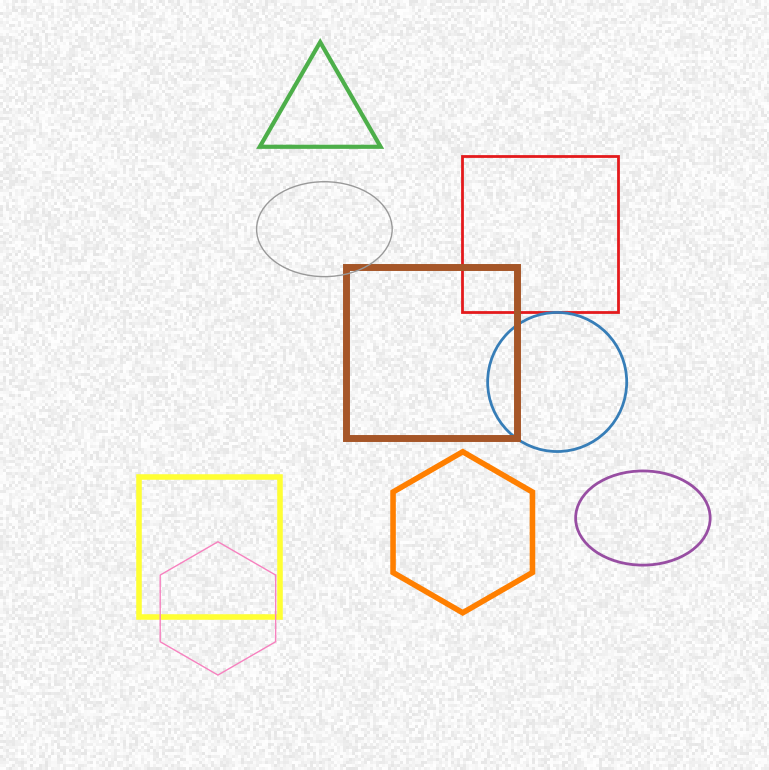[{"shape": "square", "thickness": 1, "radius": 0.51, "center": [0.701, 0.696]}, {"shape": "circle", "thickness": 1, "radius": 0.45, "center": [0.724, 0.504]}, {"shape": "triangle", "thickness": 1.5, "radius": 0.45, "center": [0.416, 0.855]}, {"shape": "oval", "thickness": 1, "radius": 0.44, "center": [0.835, 0.327]}, {"shape": "hexagon", "thickness": 2, "radius": 0.52, "center": [0.601, 0.309]}, {"shape": "square", "thickness": 2, "radius": 0.46, "center": [0.272, 0.29]}, {"shape": "square", "thickness": 2.5, "radius": 0.55, "center": [0.561, 0.542]}, {"shape": "hexagon", "thickness": 0.5, "radius": 0.43, "center": [0.283, 0.21]}, {"shape": "oval", "thickness": 0.5, "radius": 0.44, "center": [0.421, 0.702]}]